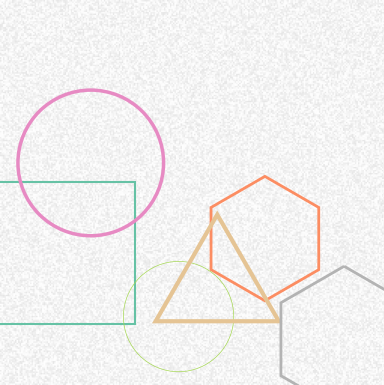[{"shape": "square", "thickness": 1.5, "radius": 0.93, "center": [0.165, 0.343]}, {"shape": "hexagon", "thickness": 2, "radius": 0.81, "center": [0.688, 0.38]}, {"shape": "circle", "thickness": 2.5, "radius": 0.95, "center": [0.236, 0.577]}, {"shape": "circle", "thickness": 0.5, "radius": 0.72, "center": [0.464, 0.178]}, {"shape": "triangle", "thickness": 3, "radius": 0.92, "center": [0.564, 0.258]}, {"shape": "hexagon", "thickness": 2, "radius": 0.95, "center": [0.894, 0.119]}]